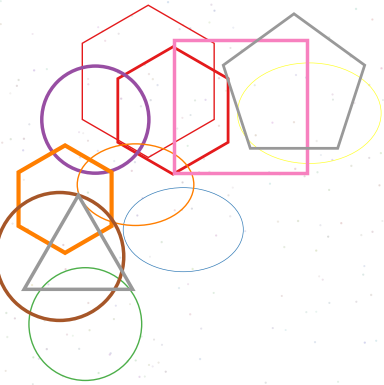[{"shape": "hexagon", "thickness": 2, "radius": 0.83, "center": [0.449, 0.713]}, {"shape": "hexagon", "thickness": 1, "radius": 0.99, "center": [0.385, 0.789]}, {"shape": "oval", "thickness": 0.5, "radius": 0.78, "center": [0.476, 0.403]}, {"shape": "circle", "thickness": 1, "radius": 0.73, "center": [0.222, 0.158]}, {"shape": "circle", "thickness": 2.5, "radius": 0.7, "center": [0.248, 0.689]}, {"shape": "hexagon", "thickness": 3, "radius": 0.7, "center": [0.169, 0.483]}, {"shape": "oval", "thickness": 1, "radius": 0.76, "center": [0.352, 0.52]}, {"shape": "oval", "thickness": 0.5, "radius": 0.93, "center": [0.803, 0.706]}, {"shape": "circle", "thickness": 2.5, "radius": 0.83, "center": [0.155, 0.334]}, {"shape": "square", "thickness": 2.5, "radius": 0.87, "center": [0.625, 0.723]}, {"shape": "triangle", "thickness": 2.5, "radius": 0.81, "center": [0.203, 0.33]}, {"shape": "pentagon", "thickness": 2, "radius": 0.97, "center": [0.764, 0.771]}]